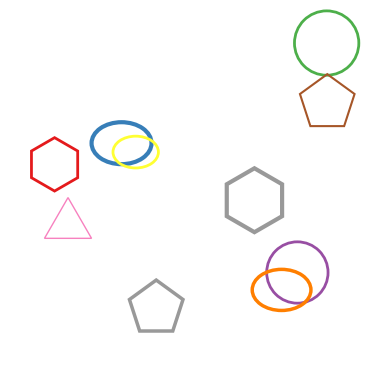[{"shape": "hexagon", "thickness": 2, "radius": 0.35, "center": [0.142, 0.573]}, {"shape": "oval", "thickness": 3, "radius": 0.39, "center": [0.316, 0.628]}, {"shape": "circle", "thickness": 2, "radius": 0.42, "center": [0.848, 0.888]}, {"shape": "circle", "thickness": 2, "radius": 0.4, "center": [0.772, 0.292]}, {"shape": "oval", "thickness": 2.5, "radius": 0.38, "center": [0.731, 0.247]}, {"shape": "oval", "thickness": 2, "radius": 0.3, "center": [0.352, 0.605]}, {"shape": "pentagon", "thickness": 1.5, "radius": 0.37, "center": [0.85, 0.733]}, {"shape": "triangle", "thickness": 1, "radius": 0.35, "center": [0.177, 0.416]}, {"shape": "hexagon", "thickness": 3, "radius": 0.41, "center": [0.661, 0.48]}, {"shape": "pentagon", "thickness": 2.5, "radius": 0.37, "center": [0.406, 0.199]}]